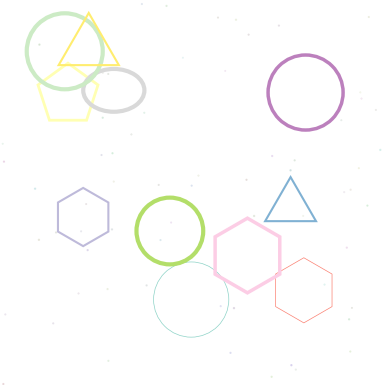[{"shape": "circle", "thickness": 0.5, "radius": 0.49, "center": [0.497, 0.222]}, {"shape": "pentagon", "thickness": 2, "radius": 0.41, "center": [0.177, 0.754]}, {"shape": "hexagon", "thickness": 1.5, "radius": 0.38, "center": [0.216, 0.436]}, {"shape": "hexagon", "thickness": 0.5, "radius": 0.42, "center": [0.789, 0.246]}, {"shape": "triangle", "thickness": 1.5, "radius": 0.38, "center": [0.755, 0.464]}, {"shape": "circle", "thickness": 3, "radius": 0.43, "center": [0.441, 0.4]}, {"shape": "hexagon", "thickness": 2.5, "radius": 0.48, "center": [0.643, 0.336]}, {"shape": "oval", "thickness": 3, "radius": 0.4, "center": [0.296, 0.765]}, {"shape": "circle", "thickness": 2.5, "radius": 0.49, "center": [0.794, 0.76]}, {"shape": "circle", "thickness": 3, "radius": 0.49, "center": [0.168, 0.867]}, {"shape": "triangle", "thickness": 1.5, "radius": 0.45, "center": [0.231, 0.876]}]